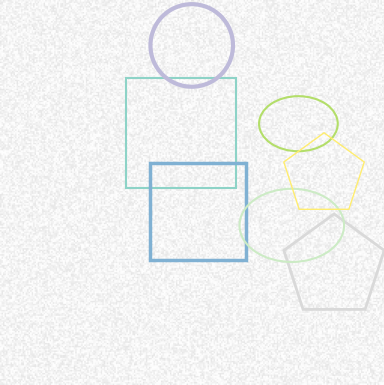[{"shape": "square", "thickness": 1.5, "radius": 0.71, "center": [0.47, 0.655]}, {"shape": "circle", "thickness": 3, "radius": 0.54, "center": [0.498, 0.882]}, {"shape": "square", "thickness": 2.5, "radius": 0.63, "center": [0.515, 0.451]}, {"shape": "oval", "thickness": 1.5, "radius": 0.51, "center": [0.775, 0.679]}, {"shape": "pentagon", "thickness": 2, "radius": 0.69, "center": [0.868, 0.307]}, {"shape": "oval", "thickness": 1.5, "radius": 0.68, "center": [0.758, 0.415]}, {"shape": "pentagon", "thickness": 1, "radius": 0.55, "center": [0.842, 0.545]}]